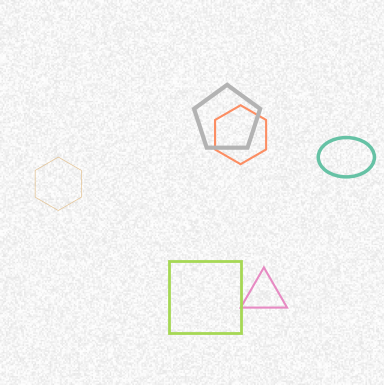[{"shape": "oval", "thickness": 2.5, "radius": 0.36, "center": [0.9, 0.592]}, {"shape": "hexagon", "thickness": 1.5, "radius": 0.38, "center": [0.625, 0.65]}, {"shape": "triangle", "thickness": 1.5, "radius": 0.35, "center": [0.685, 0.236]}, {"shape": "square", "thickness": 2, "radius": 0.47, "center": [0.532, 0.229]}, {"shape": "hexagon", "thickness": 0.5, "radius": 0.35, "center": [0.151, 0.523]}, {"shape": "pentagon", "thickness": 3, "radius": 0.45, "center": [0.59, 0.689]}]